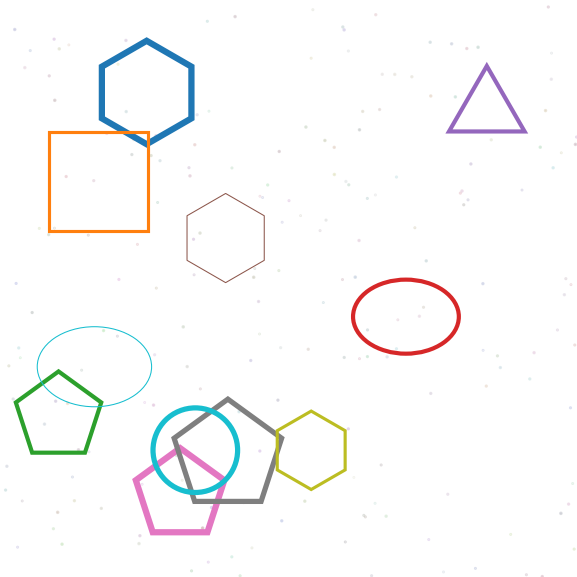[{"shape": "hexagon", "thickness": 3, "radius": 0.45, "center": [0.254, 0.839]}, {"shape": "square", "thickness": 1.5, "radius": 0.43, "center": [0.171, 0.685]}, {"shape": "pentagon", "thickness": 2, "radius": 0.39, "center": [0.101, 0.278]}, {"shape": "oval", "thickness": 2, "radius": 0.46, "center": [0.703, 0.451]}, {"shape": "triangle", "thickness": 2, "radius": 0.38, "center": [0.843, 0.809]}, {"shape": "hexagon", "thickness": 0.5, "radius": 0.39, "center": [0.391, 0.587]}, {"shape": "pentagon", "thickness": 3, "radius": 0.4, "center": [0.312, 0.143]}, {"shape": "pentagon", "thickness": 2.5, "radius": 0.49, "center": [0.395, 0.21]}, {"shape": "hexagon", "thickness": 1.5, "radius": 0.34, "center": [0.539, 0.219]}, {"shape": "circle", "thickness": 2.5, "radius": 0.37, "center": [0.338, 0.22]}, {"shape": "oval", "thickness": 0.5, "radius": 0.5, "center": [0.163, 0.364]}]